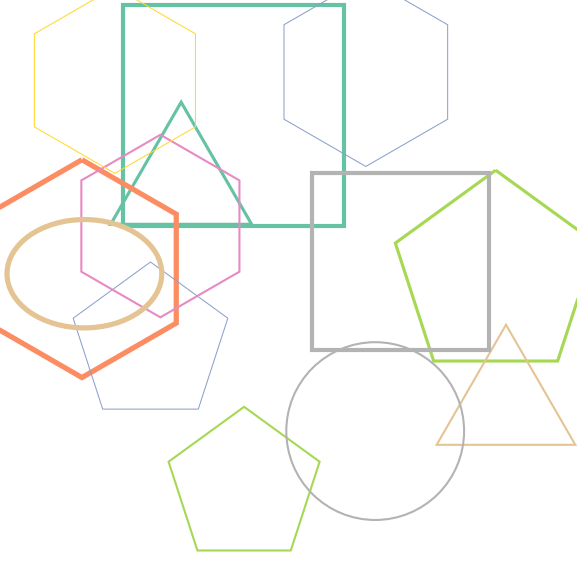[{"shape": "square", "thickness": 2, "radius": 0.95, "center": [0.405, 0.8]}, {"shape": "triangle", "thickness": 1.5, "radius": 0.7, "center": [0.314, 0.681]}, {"shape": "hexagon", "thickness": 2.5, "radius": 0.94, "center": [0.142, 0.534]}, {"shape": "hexagon", "thickness": 0.5, "radius": 0.82, "center": [0.633, 0.875]}, {"shape": "pentagon", "thickness": 0.5, "radius": 0.7, "center": [0.261, 0.405]}, {"shape": "hexagon", "thickness": 1, "radius": 0.79, "center": [0.278, 0.608]}, {"shape": "pentagon", "thickness": 1, "radius": 0.69, "center": [0.423, 0.157]}, {"shape": "pentagon", "thickness": 1.5, "radius": 0.91, "center": [0.858, 0.522]}, {"shape": "hexagon", "thickness": 0.5, "radius": 0.81, "center": [0.199, 0.86]}, {"shape": "triangle", "thickness": 1, "radius": 0.69, "center": [0.876, 0.298]}, {"shape": "oval", "thickness": 2.5, "radius": 0.67, "center": [0.146, 0.525]}, {"shape": "square", "thickness": 2, "radius": 0.77, "center": [0.694, 0.547]}, {"shape": "circle", "thickness": 1, "radius": 0.77, "center": [0.65, 0.253]}]